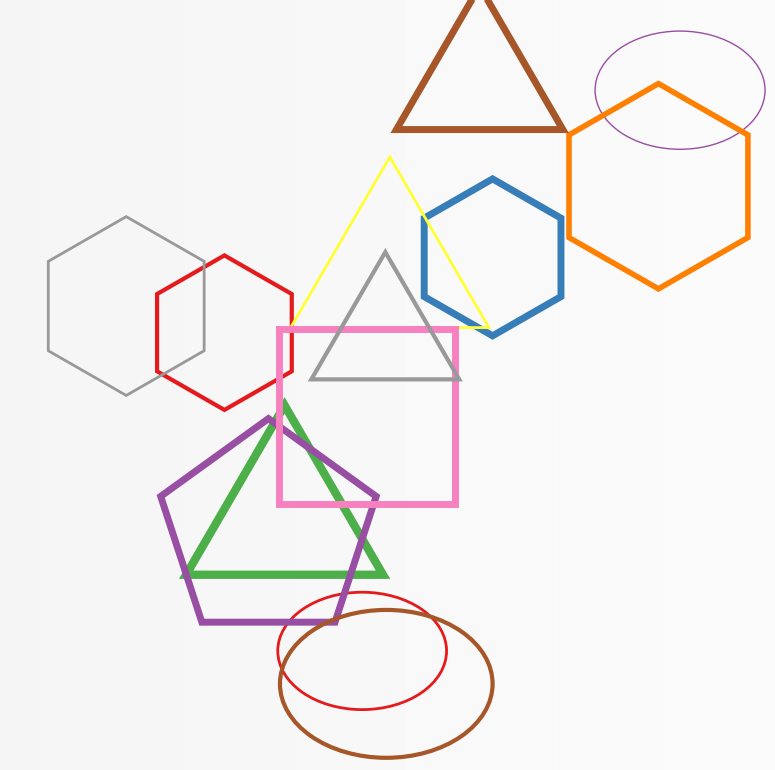[{"shape": "hexagon", "thickness": 1.5, "radius": 0.5, "center": [0.29, 0.568]}, {"shape": "oval", "thickness": 1, "radius": 0.54, "center": [0.467, 0.155]}, {"shape": "hexagon", "thickness": 2.5, "radius": 0.51, "center": [0.636, 0.666]}, {"shape": "triangle", "thickness": 3, "radius": 0.73, "center": [0.367, 0.327]}, {"shape": "oval", "thickness": 0.5, "radius": 0.55, "center": [0.878, 0.883]}, {"shape": "pentagon", "thickness": 2.5, "radius": 0.73, "center": [0.346, 0.31]}, {"shape": "hexagon", "thickness": 2, "radius": 0.67, "center": [0.85, 0.758]}, {"shape": "triangle", "thickness": 1, "radius": 0.74, "center": [0.503, 0.648]}, {"shape": "oval", "thickness": 1.5, "radius": 0.69, "center": [0.498, 0.112]}, {"shape": "triangle", "thickness": 2.5, "radius": 0.62, "center": [0.619, 0.894]}, {"shape": "square", "thickness": 2.5, "radius": 0.57, "center": [0.474, 0.459]}, {"shape": "triangle", "thickness": 1.5, "radius": 0.55, "center": [0.497, 0.562]}, {"shape": "hexagon", "thickness": 1, "radius": 0.58, "center": [0.163, 0.603]}]